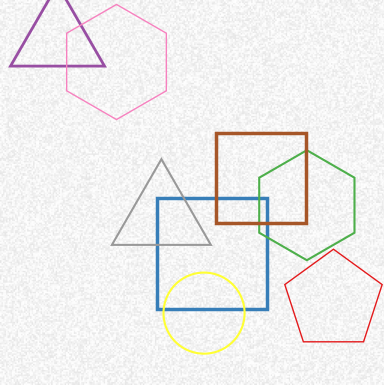[{"shape": "pentagon", "thickness": 1, "radius": 0.66, "center": [0.866, 0.22]}, {"shape": "square", "thickness": 2.5, "radius": 0.72, "center": [0.55, 0.342]}, {"shape": "hexagon", "thickness": 1.5, "radius": 0.71, "center": [0.797, 0.467]}, {"shape": "triangle", "thickness": 2, "radius": 0.71, "center": [0.149, 0.899]}, {"shape": "circle", "thickness": 1.5, "radius": 0.53, "center": [0.53, 0.187]}, {"shape": "square", "thickness": 2.5, "radius": 0.58, "center": [0.677, 0.537]}, {"shape": "hexagon", "thickness": 1, "radius": 0.75, "center": [0.303, 0.839]}, {"shape": "triangle", "thickness": 1.5, "radius": 0.74, "center": [0.419, 0.438]}]